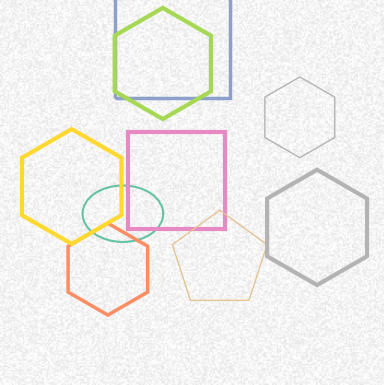[{"shape": "oval", "thickness": 1.5, "radius": 0.52, "center": [0.319, 0.445]}, {"shape": "hexagon", "thickness": 2.5, "radius": 0.6, "center": [0.28, 0.301]}, {"shape": "square", "thickness": 2.5, "radius": 0.74, "center": [0.448, 0.894]}, {"shape": "square", "thickness": 3, "radius": 0.63, "center": [0.458, 0.532]}, {"shape": "hexagon", "thickness": 3, "radius": 0.72, "center": [0.423, 0.835]}, {"shape": "hexagon", "thickness": 3, "radius": 0.75, "center": [0.186, 0.516]}, {"shape": "pentagon", "thickness": 1, "radius": 0.65, "center": [0.571, 0.325]}, {"shape": "hexagon", "thickness": 1, "radius": 0.52, "center": [0.779, 0.695]}, {"shape": "hexagon", "thickness": 3, "radius": 0.75, "center": [0.824, 0.409]}]